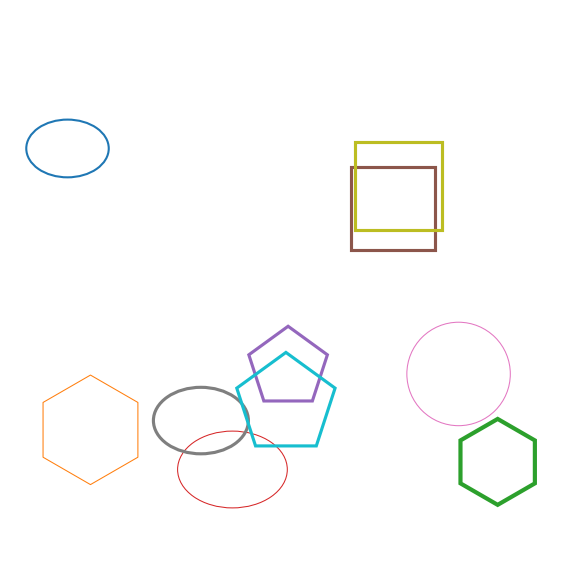[{"shape": "oval", "thickness": 1, "radius": 0.36, "center": [0.117, 0.742]}, {"shape": "hexagon", "thickness": 0.5, "radius": 0.47, "center": [0.157, 0.255]}, {"shape": "hexagon", "thickness": 2, "radius": 0.37, "center": [0.862, 0.199]}, {"shape": "oval", "thickness": 0.5, "radius": 0.47, "center": [0.403, 0.186]}, {"shape": "pentagon", "thickness": 1.5, "radius": 0.36, "center": [0.499, 0.363]}, {"shape": "square", "thickness": 1.5, "radius": 0.36, "center": [0.68, 0.638]}, {"shape": "circle", "thickness": 0.5, "radius": 0.45, "center": [0.794, 0.352]}, {"shape": "oval", "thickness": 1.5, "radius": 0.41, "center": [0.348, 0.271]}, {"shape": "square", "thickness": 1.5, "radius": 0.38, "center": [0.69, 0.677]}, {"shape": "pentagon", "thickness": 1.5, "radius": 0.45, "center": [0.495, 0.299]}]